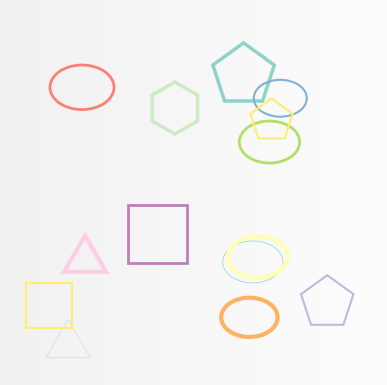[{"shape": "pentagon", "thickness": 2.5, "radius": 0.42, "center": [0.629, 0.805]}, {"shape": "oval", "thickness": 0.5, "radius": 0.39, "center": [0.652, 0.32]}, {"shape": "oval", "thickness": 3, "radius": 0.38, "center": [0.665, 0.333]}, {"shape": "pentagon", "thickness": 1.5, "radius": 0.36, "center": [0.844, 0.214]}, {"shape": "oval", "thickness": 2, "radius": 0.41, "center": [0.212, 0.773]}, {"shape": "oval", "thickness": 1.5, "radius": 0.34, "center": [0.723, 0.745]}, {"shape": "oval", "thickness": 3, "radius": 0.36, "center": [0.644, 0.176]}, {"shape": "oval", "thickness": 2, "radius": 0.39, "center": [0.695, 0.631]}, {"shape": "triangle", "thickness": 3, "radius": 0.31, "center": [0.22, 0.325]}, {"shape": "triangle", "thickness": 0.5, "radius": 0.33, "center": [0.176, 0.104]}, {"shape": "square", "thickness": 2, "radius": 0.38, "center": [0.406, 0.391]}, {"shape": "hexagon", "thickness": 2.5, "radius": 0.34, "center": [0.451, 0.719]}, {"shape": "square", "thickness": 1.5, "radius": 0.29, "center": [0.126, 0.206]}, {"shape": "pentagon", "thickness": 1.5, "radius": 0.29, "center": [0.701, 0.687]}]